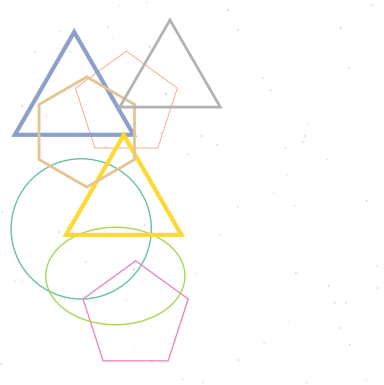[{"shape": "circle", "thickness": 1, "radius": 0.91, "center": [0.211, 0.405]}, {"shape": "pentagon", "thickness": 0.5, "radius": 0.7, "center": [0.328, 0.728]}, {"shape": "triangle", "thickness": 3, "radius": 0.89, "center": [0.193, 0.739]}, {"shape": "pentagon", "thickness": 1, "radius": 0.72, "center": [0.352, 0.179]}, {"shape": "oval", "thickness": 1, "radius": 0.9, "center": [0.3, 0.283]}, {"shape": "triangle", "thickness": 3, "radius": 0.87, "center": [0.321, 0.476]}, {"shape": "hexagon", "thickness": 2, "radius": 0.72, "center": [0.225, 0.657]}, {"shape": "triangle", "thickness": 2, "radius": 0.75, "center": [0.442, 0.797]}]